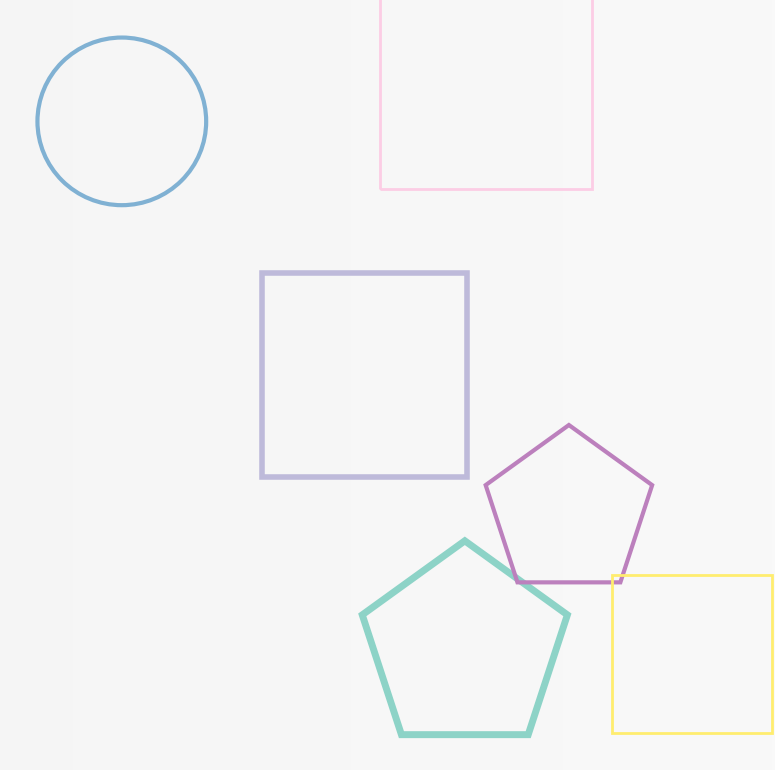[{"shape": "pentagon", "thickness": 2.5, "radius": 0.7, "center": [0.6, 0.158]}, {"shape": "square", "thickness": 2, "radius": 0.66, "center": [0.47, 0.513]}, {"shape": "circle", "thickness": 1.5, "radius": 0.54, "center": [0.157, 0.842]}, {"shape": "square", "thickness": 1, "radius": 0.69, "center": [0.627, 0.892]}, {"shape": "pentagon", "thickness": 1.5, "radius": 0.56, "center": [0.734, 0.335]}, {"shape": "square", "thickness": 1, "radius": 0.51, "center": [0.893, 0.151]}]